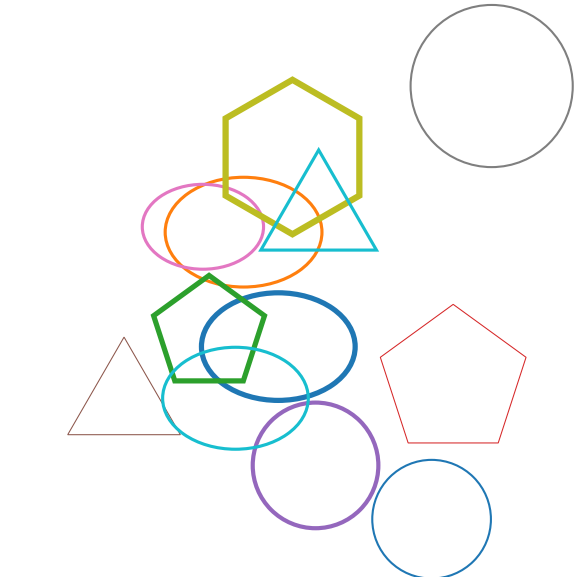[{"shape": "oval", "thickness": 2.5, "radius": 0.67, "center": [0.482, 0.399]}, {"shape": "circle", "thickness": 1, "radius": 0.51, "center": [0.747, 0.1]}, {"shape": "oval", "thickness": 1.5, "radius": 0.68, "center": [0.422, 0.597]}, {"shape": "pentagon", "thickness": 2.5, "radius": 0.5, "center": [0.362, 0.421]}, {"shape": "pentagon", "thickness": 0.5, "radius": 0.66, "center": [0.785, 0.339]}, {"shape": "circle", "thickness": 2, "radius": 0.54, "center": [0.546, 0.193]}, {"shape": "triangle", "thickness": 0.5, "radius": 0.56, "center": [0.215, 0.303]}, {"shape": "oval", "thickness": 1.5, "radius": 0.52, "center": [0.351, 0.606]}, {"shape": "circle", "thickness": 1, "radius": 0.7, "center": [0.851, 0.85]}, {"shape": "hexagon", "thickness": 3, "radius": 0.67, "center": [0.506, 0.727]}, {"shape": "triangle", "thickness": 1.5, "radius": 0.58, "center": [0.552, 0.624]}, {"shape": "oval", "thickness": 1.5, "radius": 0.63, "center": [0.408, 0.31]}]